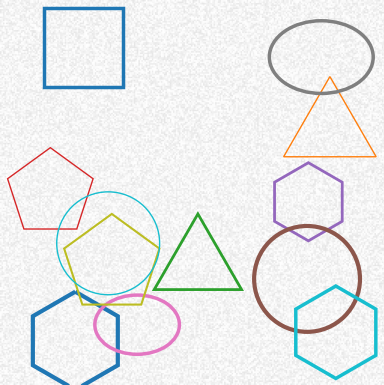[{"shape": "hexagon", "thickness": 3, "radius": 0.64, "center": [0.196, 0.115]}, {"shape": "square", "thickness": 2.5, "radius": 0.51, "center": [0.217, 0.877]}, {"shape": "triangle", "thickness": 1, "radius": 0.69, "center": [0.857, 0.662]}, {"shape": "triangle", "thickness": 2, "radius": 0.66, "center": [0.514, 0.313]}, {"shape": "pentagon", "thickness": 1, "radius": 0.58, "center": [0.131, 0.5]}, {"shape": "hexagon", "thickness": 2, "radius": 0.51, "center": [0.801, 0.476]}, {"shape": "circle", "thickness": 3, "radius": 0.69, "center": [0.798, 0.276]}, {"shape": "oval", "thickness": 2.5, "radius": 0.55, "center": [0.356, 0.157]}, {"shape": "oval", "thickness": 2.5, "radius": 0.67, "center": [0.834, 0.852]}, {"shape": "pentagon", "thickness": 1.5, "radius": 0.65, "center": [0.29, 0.314]}, {"shape": "hexagon", "thickness": 2.5, "radius": 0.6, "center": [0.872, 0.137]}, {"shape": "circle", "thickness": 1, "radius": 0.67, "center": [0.281, 0.368]}]